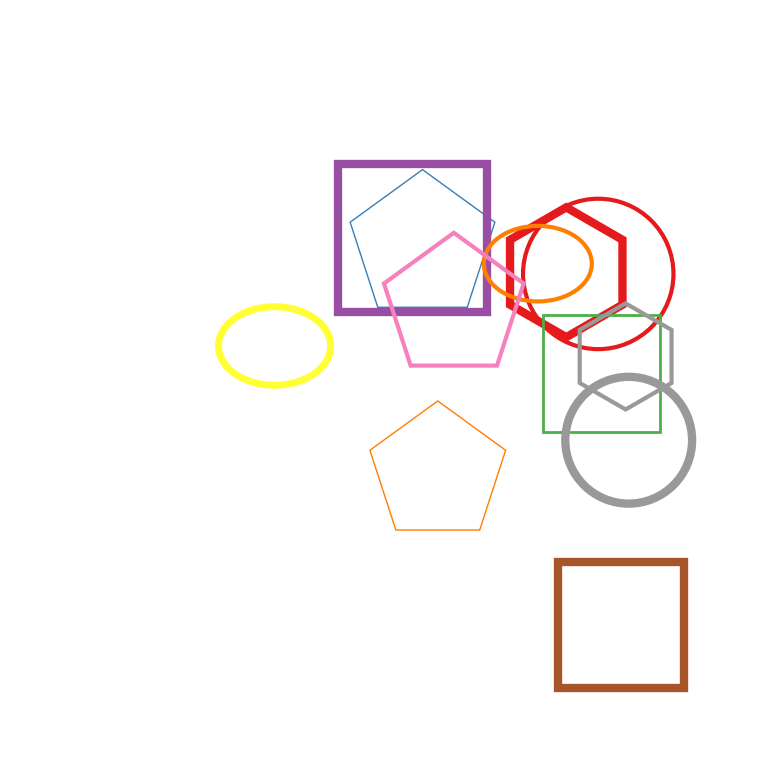[{"shape": "circle", "thickness": 1.5, "radius": 0.49, "center": [0.777, 0.644]}, {"shape": "hexagon", "thickness": 3, "radius": 0.42, "center": [0.735, 0.646]}, {"shape": "pentagon", "thickness": 0.5, "radius": 0.49, "center": [0.549, 0.681]}, {"shape": "square", "thickness": 1, "radius": 0.38, "center": [0.781, 0.515]}, {"shape": "square", "thickness": 3, "radius": 0.48, "center": [0.536, 0.691]}, {"shape": "oval", "thickness": 1.5, "radius": 0.35, "center": [0.699, 0.658]}, {"shape": "pentagon", "thickness": 0.5, "radius": 0.46, "center": [0.569, 0.387]}, {"shape": "oval", "thickness": 2.5, "radius": 0.36, "center": [0.357, 0.551]}, {"shape": "square", "thickness": 3, "radius": 0.41, "center": [0.806, 0.188]}, {"shape": "pentagon", "thickness": 1.5, "radius": 0.48, "center": [0.589, 0.602]}, {"shape": "circle", "thickness": 3, "radius": 0.41, "center": [0.816, 0.428]}, {"shape": "hexagon", "thickness": 1.5, "radius": 0.34, "center": [0.813, 0.537]}]